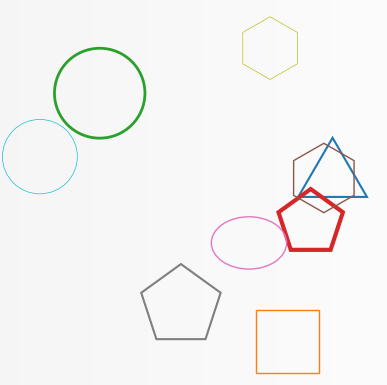[{"shape": "triangle", "thickness": 1.5, "radius": 0.51, "center": [0.858, 0.54]}, {"shape": "square", "thickness": 1, "radius": 0.41, "center": [0.741, 0.112]}, {"shape": "circle", "thickness": 2, "radius": 0.58, "center": [0.257, 0.758]}, {"shape": "pentagon", "thickness": 3, "radius": 0.44, "center": [0.802, 0.422]}, {"shape": "hexagon", "thickness": 1, "radius": 0.45, "center": [0.836, 0.538]}, {"shape": "oval", "thickness": 1, "radius": 0.49, "center": [0.642, 0.369]}, {"shape": "pentagon", "thickness": 1.5, "radius": 0.54, "center": [0.467, 0.206]}, {"shape": "hexagon", "thickness": 0.5, "radius": 0.41, "center": [0.697, 0.875]}, {"shape": "circle", "thickness": 0.5, "radius": 0.48, "center": [0.103, 0.593]}]